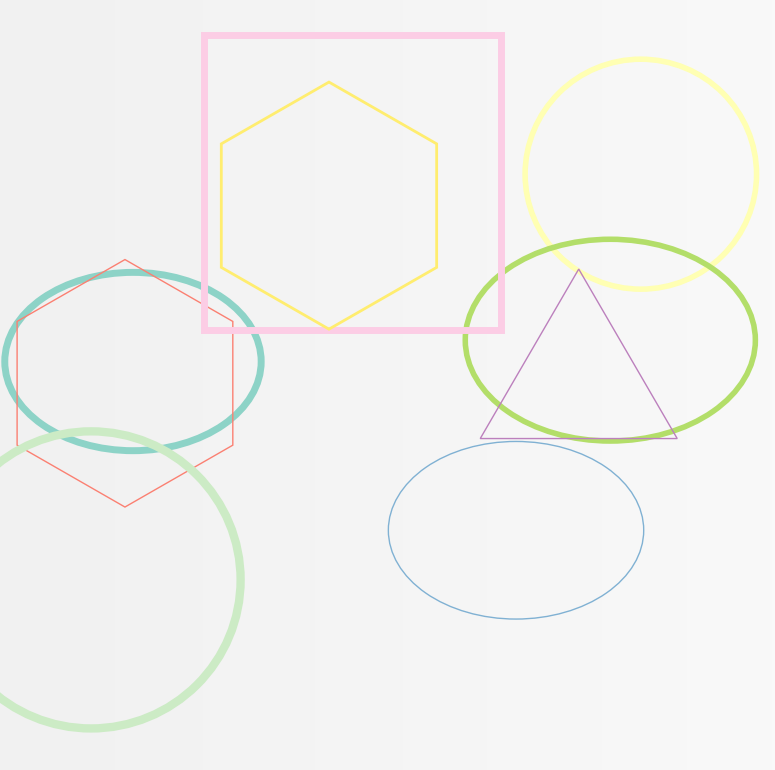[{"shape": "oval", "thickness": 2.5, "radius": 0.83, "center": [0.172, 0.53]}, {"shape": "circle", "thickness": 2, "radius": 0.75, "center": [0.827, 0.774]}, {"shape": "hexagon", "thickness": 0.5, "radius": 0.8, "center": [0.161, 0.502]}, {"shape": "oval", "thickness": 0.5, "radius": 0.82, "center": [0.666, 0.311]}, {"shape": "oval", "thickness": 2, "radius": 0.94, "center": [0.788, 0.558]}, {"shape": "square", "thickness": 2.5, "radius": 0.96, "center": [0.455, 0.763]}, {"shape": "triangle", "thickness": 0.5, "radius": 0.73, "center": [0.747, 0.504]}, {"shape": "circle", "thickness": 3, "radius": 0.96, "center": [0.118, 0.247]}, {"shape": "hexagon", "thickness": 1, "radius": 0.8, "center": [0.424, 0.733]}]